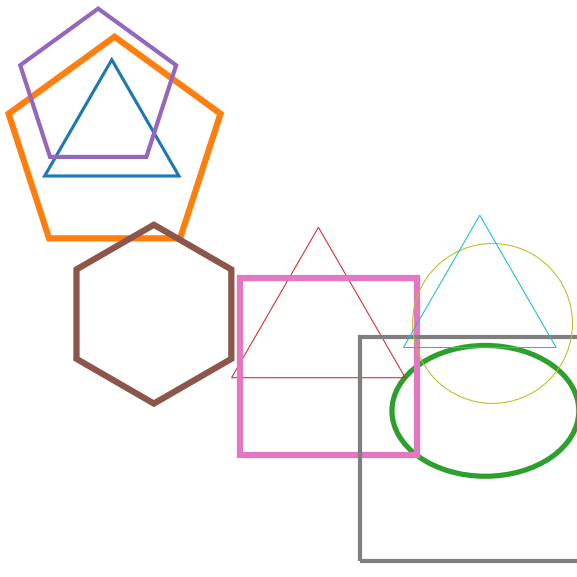[{"shape": "triangle", "thickness": 1.5, "radius": 0.67, "center": [0.194, 0.762]}, {"shape": "pentagon", "thickness": 3, "radius": 0.96, "center": [0.198, 0.743]}, {"shape": "oval", "thickness": 2.5, "radius": 0.81, "center": [0.84, 0.288]}, {"shape": "triangle", "thickness": 0.5, "radius": 0.87, "center": [0.551, 0.432]}, {"shape": "pentagon", "thickness": 2, "radius": 0.71, "center": [0.17, 0.842]}, {"shape": "hexagon", "thickness": 3, "radius": 0.77, "center": [0.267, 0.455]}, {"shape": "square", "thickness": 3, "radius": 0.77, "center": [0.569, 0.365]}, {"shape": "square", "thickness": 2, "radius": 0.97, "center": [0.817, 0.222]}, {"shape": "circle", "thickness": 0.5, "radius": 0.69, "center": [0.853, 0.439]}, {"shape": "triangle", "thickness": 0.5, "radius": 0.76, "center": [0.831, 0.474]}]